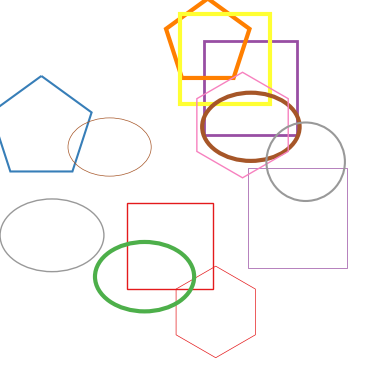[{"shape": "hexagon", "thickness": 0.5, "radius": 0.59, "center": [0.56, 0.19]}, {"shape": "square", "thickness": 1, "radius": 0.56, "center": [0.44, 0.361]}, {"shape": "pentagon", "thickness": 1.5, "radius": 0.69, "center": [0.107, 0.666]}, {"shape": "oval", "thickness": 3, "radius": 0.64, "center": [0.375, 0.281]}, {"shape": "square", "thickness": 0.5, "radius": 0.64, "center": [0.773, 0.434]}, {"shape": "square", "thickness": 2, "radius": 0.61, "center": [0.651, 0.772]}, {"shape": "pentagon", "thickness": 3, "radius": 0.57, "center": [0.54, 0.89]}, {"shape": "square", "thickness": 3, "radius": 0.58, "center": [0.584, 0.848]}, {"shape": "oval", "thickness": 0.5, "radius": 0.54, "center": [0.285, 0.618]}, {"shape": "oval", "thickness": 3, "radius": 0.63, "center": [0.652, 0.671]}, {"shape": "hexagon", "thickness": 1, "radius": 0.69, "center": [0.63, 0.675]}, {"shape": "oval", "thickness": 1, "radius": 0.67, "center": [0.135, 0.389]}, {"shape": "circle", "thickness": 1.5, "radius": 0.51, "center": [0.794, 0.58]}]